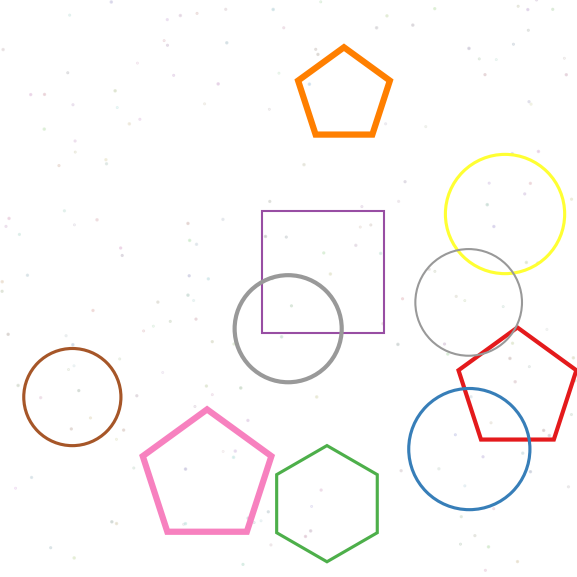[{"shape": "pentagon", "thickness": 2, "radius": 0.54, "center": [0.896, 0.325]}, {"shape": "circle", "thickness": 1.5, "radius": 0.52, "center": [0.813, 0.222]}, {"shape": "hexagon", "thickness": 1.5, "radius": 0.5, "center": [0.566, 0.127]}, {"shape": "square", "thickness": 1, "radius": 0.53, "center": [0.559, 0.528]}, {"shape": "pentagon", "thickness": 3, "radius": 0.42, "center": [0.596, 0.834]}, {"shape": "circle", "thickness": 1.5, "radius": 0.52, "center": [0.875, 0.629]}, {"shape": "circle", "thickness": 1.5, "radius": 0.42, "center": [0.125, 0.312]}, {"shape": "pentagon", "thickness": 3, "radius": 0.59, "center": [0.359, 0.173]}, {"shape": "circle", "thickness": 2, "radius": 0.46, "center": [0.499, 0.43]}, {"shape": "circle", "thickness": 1, "radius": 0.46, "center": [0.812, 0.476]}]